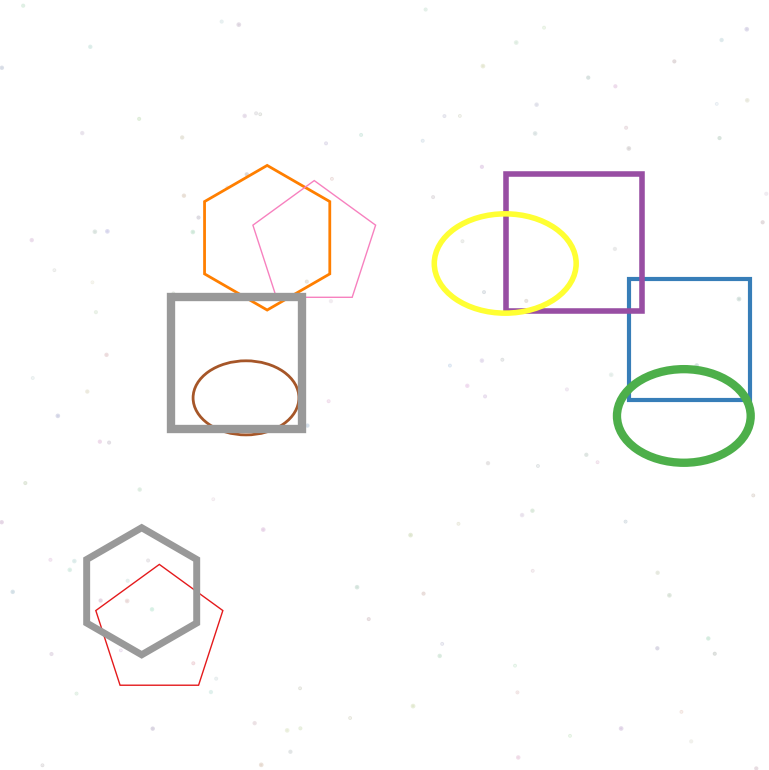[{"shape": "pentagon", "thickness": 0.5, "radius": 0.43, "center": [0.207, 0.18]}, {"shape": "square", "thickness": 1.5, "radius": 0.39, "center": [0.895, 0.559]}, {"shape": "oval", "thickness": 3, "radius": 0.43, "center": [0.888, 0.46]}, {"shape": "square", "thickness": 2, "radius": 0.44, "center": [0.746, 0.685]}, {"shape": "hexagon", "thickness": 1, "radius": 0.47, "center": [0.347, 0.691]}, {"shape": "oval", "thickness": 2, "radius": 0.46, "center": [0.656, 0.658]}, {"shape": "oval", "thickness": 1, "radius": 0.34, "center": [0.319, 0.483]}, {"shape": "pentagon", "thickness": 0.5, "radius": 0.42, "center": [0.408, 0.682]}, {"shape": "hexagon", "thickness": 2.5, "radius": 0.41, "center": [0.184, 0.232]}, {"shape": "square", "thickness": 3, "radius": 0.43, "center": [0.307, 0.528]}]